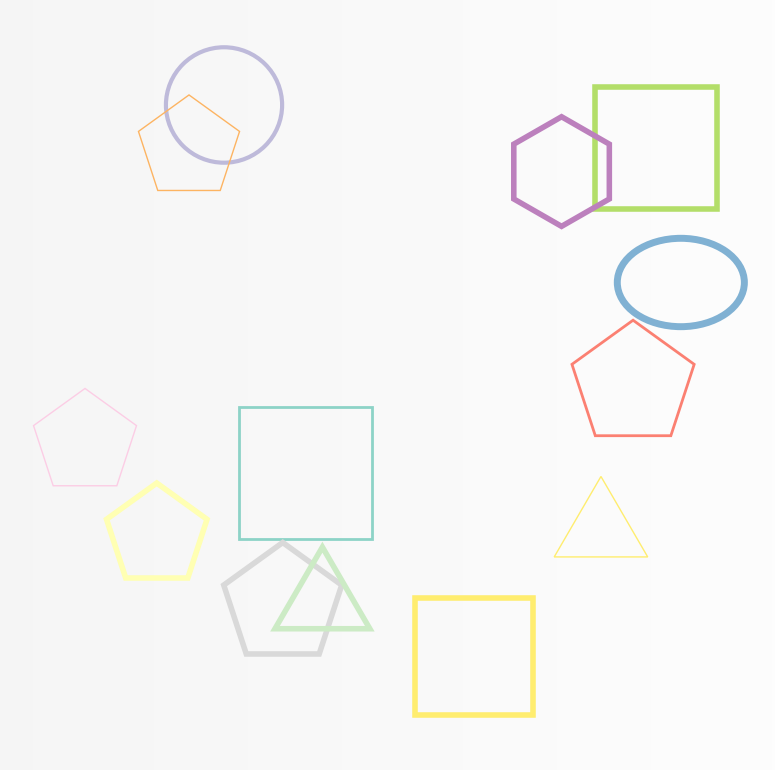[{"shape": "square", "thickness": 1, "radius": 0.43, "center": [0.394, 0.386]}, {"shape": "pentagon", "thickness": 2, "radius": 0.34, "center": [0.202, 0.304]}, {"shape": "circle", "thickness": 1.5, "radius": 0.37, "center": [0.289, 0.864]}, {"shape": "pentagon", "thickness": 1, "radius": 0.41, "center": [0.817, 0.501]}, {"shape": "oval", "thickness": 2.5, "radius": 0.41, "center": [0.878, 0.633]}, {"shape": "pentagon", "thickness": 0.5, "radius": 0.34, "center": [0.244, 0.808]}, {"shape": "square", "thickness": 2, "radius": 0.4, "center": [0.847, 0.808]}, {"shape": "pentagon", "thickness": 0.5, "radius": 0.35, "center": [0.11, 0.426]}, {"shape": "pentagon", "thickness": 2, "radius": 0.4, "center": [0.365, 0.215]}, {"shape": "hexagon", "thickness": 2, "radius": 0.36, "center": [0.725, 0.777]}, {"shape": "triangle", "thickness": 2, "radius": 0.35, "center": [0.416, 0.219]}, {"shape": "square", "thickness": 2, "radius": 0.38, "center": [0.612, 0.147]}, {"shape": "triangle", "thickness": 0.5, "radius": 0.35, "center": [0.775, 0.312]}]